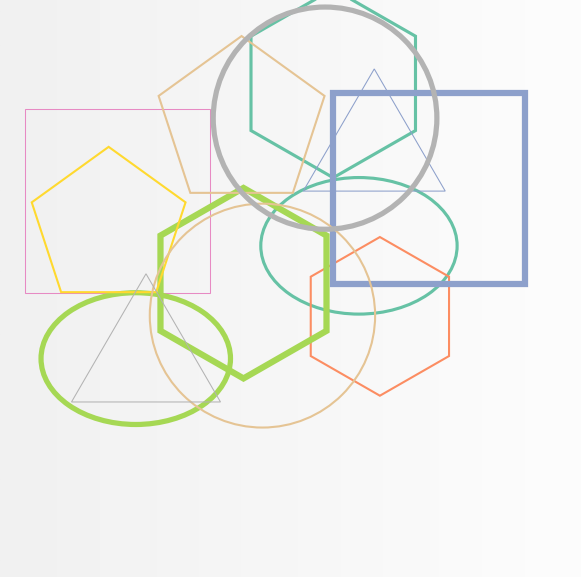[{"shape": "hexagon", "thickness": 1.5, "radius": 0.82, "center": [0.573, 0.855]}, {"shape": "oval", "thickness": 1.5, "radius": 0.84, "center": [0.618, 0.573]}, {"shape": "hexagon", "thickness": 1, "radius": 0.69, "center": [0.654, 0.451]}, {"shape": "triangle", "thickness": 0.5, "radius": 0.71, "center": [0.644, 0.739]}, {"shape": "square", "thickness": 3, "radius": 0.83, "center": [0.738, 0.673]}, {"shape": "square", "thickness": 0.5, "radius": 0.8, "center": [0.202, 0.652]}, {"shape": "oval", "thickness": 2.5, "radius": 0.81, "center": [0.234, 0.378]}, {"shape": "hexagon", "thickness": 3, "radius": 0.82, "center": [0.419, 0.509]}, {"shape": "pentagon", "thickness": 1, "radius": 0.7, "center": [0.187, 0.606]}, {"shape": "circle", "thickness": 1, "radius": 0.97, "center": [0.452, 0.453]}, {"shape": "pentagon", "thickness": 1, "radius": 0.75, "center": [0.416, 0.787]}, {"shape": "circle", "thickness": 2.5, "radius": 0.96, "center": [0.559, 0.795]}, {"shape": "triangle", "thickness": 0.5, "radius": 0.74, "center": [0.251, 0.377]}]